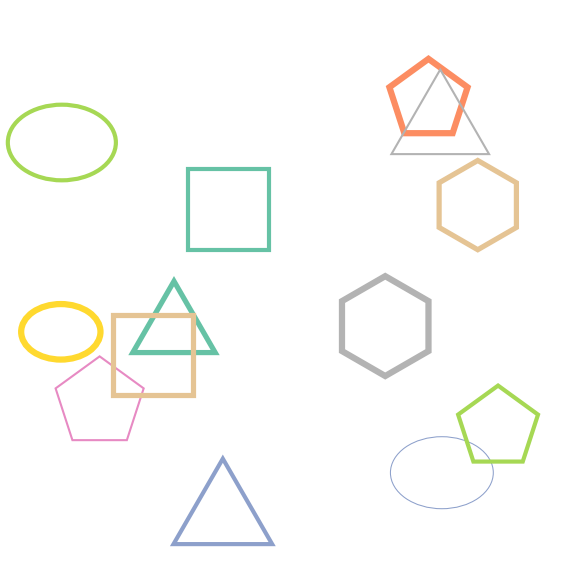[{"shape": "square", "thickness": 2, "radius": 0.35, "center": [0.396, 0.637]}, {"shape": "triangle", "thickness": 2.5, "radius": 0.41, "center": [0.301, 0.43]}, {"shape": "pentagon", "thickness": 3, "radius": 0.36, "center": [0.742, 0.826]}, {"shape": "triangle", "thickness": 2, "radius": 0.49, "center": [0.386, 0.106]}, {"shape": "oval", "thickness": 0.5, "radius": 0.45, "center": [0.765, 0.181]}, {"shape": "pentagon", "thickness": 1, "radius": 0.4, "center": [0.173, 0.302]}, {"shape": "oval", "thickness": 2, "radius": 0.47, "center": [0.107, 0.752]}, {"shape": "pentagon", "thickness": 2, "radius": 0.36, "center": [0.862, 0.259]}, {"shape": "oval", "thickness": 3, "radius": 0.34, "center": [0.105, 0.425]}, {"shape": "square", "thickness": 2.5, "radius": 0.35, "center": [0.266, 0.385]}, {"shape": "hexagon", "thickness": 2.5, "radius": 0.39, "center": [0.827, 0.644]}, {"shape": "triangle", "thickness": 1, "radius": 0.49, "center": [0.762, 0.781]}, {"shape": "hexagon", "thickness": 3, "radius": 0.43, "center": [0.667, 0.434]}]